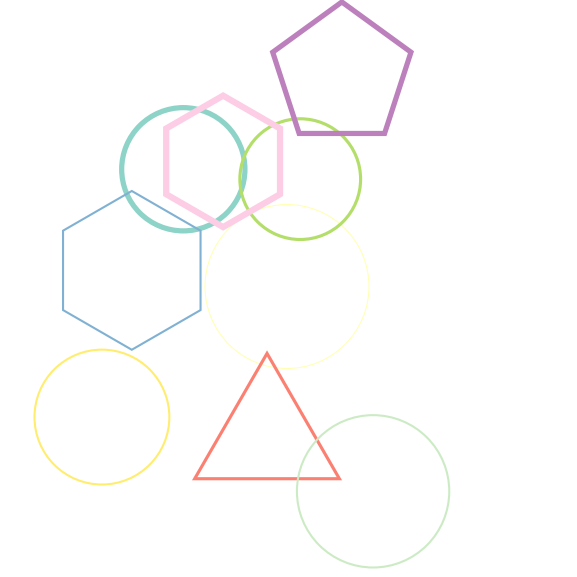[{"shape": "circle", "thickness": 2.5, "radius": 0.53, "center": [0.317, 0.706]}, {"shape": "circle", "thickness": 0.5, "radius": 0.71, "center": [0.497, 0.503]}, {"shape": "triangle", "thickness": 1.5, "radius": 0.72, "center": [0.462, 0.243]}, {"shape": "hexagon", "thickness": 1, "radius": 0.69, "center": [0.228, 0.531]}, {"shape": "circle", "thickness": 1.5, "radius": 0.52, "center": [0.52, 0.689]}, {"shape": "hexagon", "thickness": 3, "radius": 0.57, "center": [0.386, 0.72]}, {"shape": "pentagon", "thickness": 2.5, "radius": 0.63, "center": [0.592, 0.87]}, {"shape": "circle", "thickness": 1, "radius": 0.66, "center": [0.646, 0.148]}, {"shape": "circle", "thickness": 1, "radius": 0.58, "center": [0.176, 0.277]}]